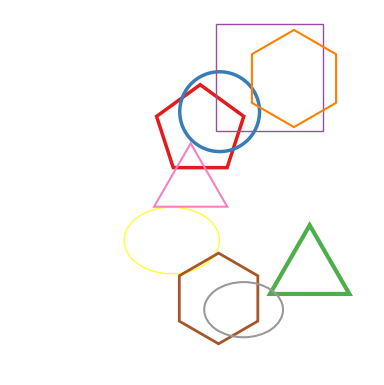[{"shape": "pentagon", "thickness": 2.5, "radius": 0.6, "center": [0.52, 0.661]}, {"shape": "circle", "thickness": 2.5, "radius": 0.52, "center": [0.571, 0.71]}, {"shape": "triangle", "thickness": 3, "radius": 0.6, "center": [0.804, 0.296]}, {"shape": "square", "thickness": 1, "radius": 0.7, "center": [0.701, 0.8]}, {"shape": "hexagon", "thickness": 1.5, "radius": 0.63, "center": [0.764, 0.796]}, {"shape": "oval", "thickness": 1, "radius": 0.62, "center": [0.446, 0.375]}, {"shape": "hexagon", "thickness": 2, "radius": 0.59, "center": [0.568, 0.225]}, {"shape": "triangle", "thickness": 1.5, "radius": 0.55, "center": [0.495, 0.518]}, {"shape": "oval", "thickness": 1.5, "radius": 0.51, "center": [0.633, 0.196]}]